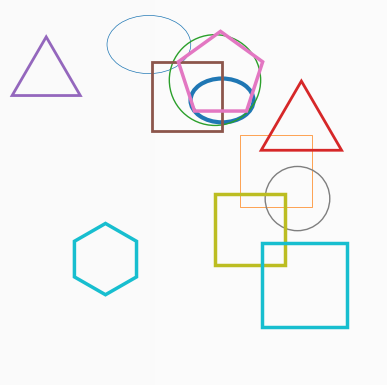[{"shape": "oval", "thickness": 0.5, "radius": 0.54, "center": [0.384, 0.884]}, {"shape": "oval", "thickness": 3, "radius": 0.41, "center": [0.573, 0.739]}, {"shape": "square", "thickness": 0.5, "radius": 0.46, "center": [0.713, 0.556]}, {"shape": "circle", "thickness": 1, "radius": 0.59, "center": [0.555, 0.792]}, {"shape": "triangle", "thickness": 2, "radius": 0.6, "center": [0.778, 0.67]}, {"shape": "triangle", "thickness": 2, "radius": 0.51, "center": [0.119, 0.803]}, {"shape": "square", "thickness": 2, "radius": 0.45, "center": [0.483, 0.749]}, {"shape": "pentagon", "thickness": 2.5, "radius": 0.57, "center": [0.569, 0.804]}, {"shape": "circle", "thickness": 1, "radius": 0.42, "center": [0.768, 0.484]}, {"shape": "square", "thickness": 2.5, "radius": 0.46, "center": [0.645, 0.404]}, {"shape": "square", "thickness": 2.5, "radius": 0.55, "center": [0.785, 0.259]}, {"shape": "hexagon", "thickness": 2.5, "radius": 0.46, "center": [0.272, 0.327]}]